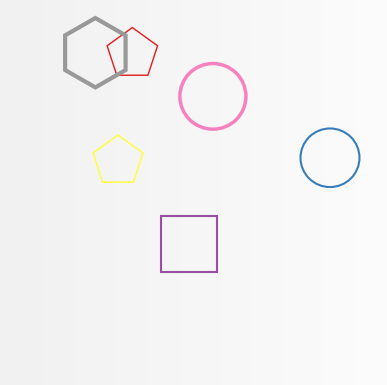[{"shape": "pentagon", "thickness": 1, "radius": 0.34, "center": [0.342, 0.86]}, {"shape": "circle", "thickness": 1.5, "radius": 0.38, "center": [0.852, 0.59]}, {"shape": "square", "thickness": 1.5, "radius": 0.36, "center": [0.487, 0.367]}, {"shape": "pentagon", "thickness": 1, "radius": 0.34, "center": [0.305, 0.582]}, {"shape": "circle", "thickness": 2.5, "radius": 0.43, "center": [0.549, 0.75]}, {"shape": "hexagon", "thickness": 3, "radius": 0.45, "center": [0.246, 0.863]}]